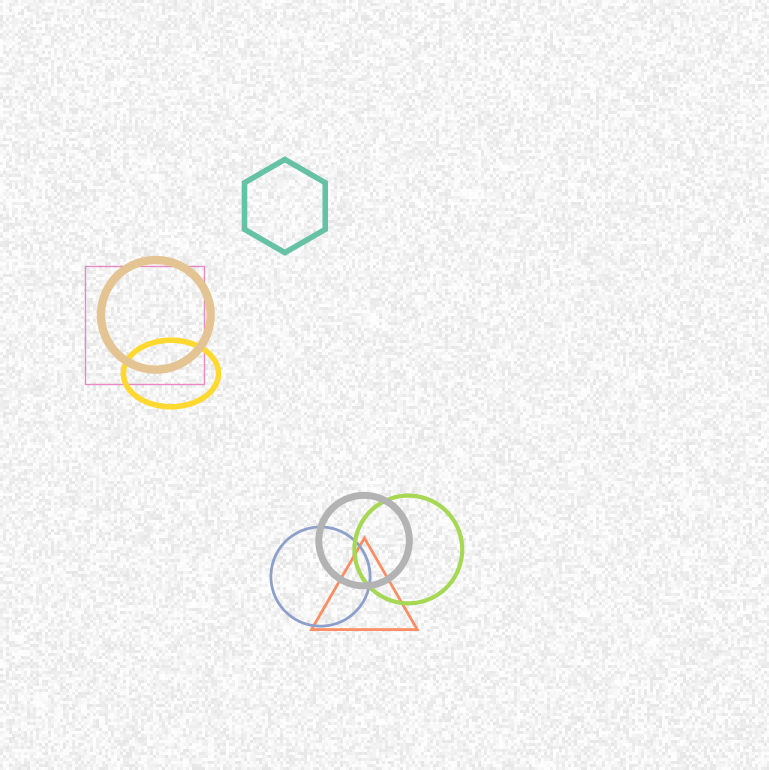[{"shape": "hexagon", "thickness": 2, "radius": 0.3, "center": [0.37, 0.732]}, {"shape": "triangle", "thickness": 1, "radius": 0.4, "center": [0.473, 0.222]}, {"shape": "circle", "thickness": 1, "radius": 0.32, "center": [0.416, 0.251]}, {"shape": "square", "thickness": 0.5, "radius": 0.38, "center": [0.187, 0.578]}, {"shape": "circle", "thickness": 1.5, "radius": 0.35, "center": [0.53, 0.286]}, {"shape": "oval", "thickness": 2, "radius": 0.31, "center": [0.222, 0.515]}, {"shape": "circle", "thickness": 3, "radius": 0.36, "center": [0.202, 0.591]}, {"shape": "circle", "thickness": 2.5, "radius": 0.29, "center": [0.473, 0.298]}]